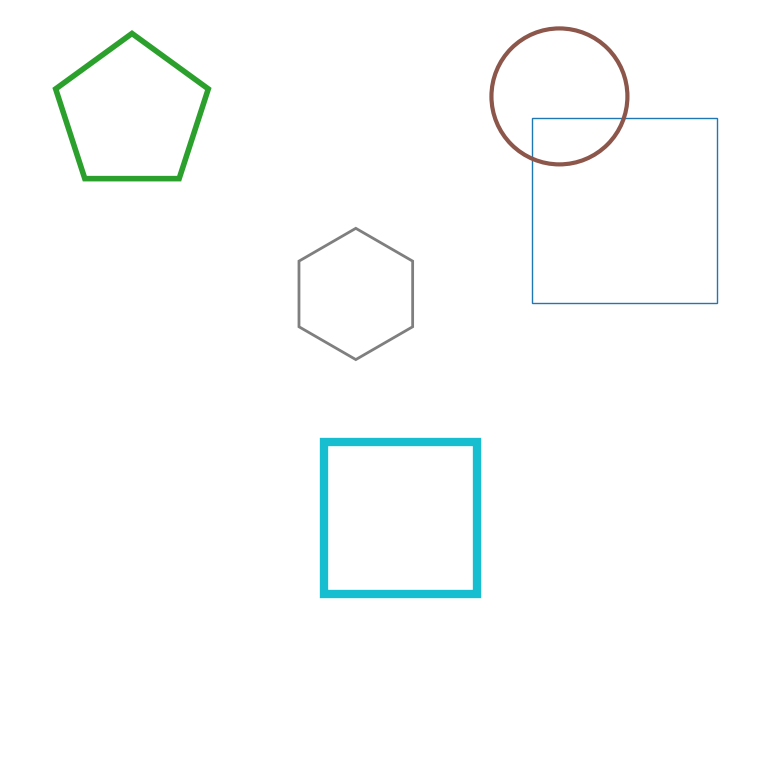[{"shape": "square", "thickness": 0.5, "radius": 0.6, "center": [0.811, 0.727]}, {"shape": "pentagon", "thickness": 2, "radius": 0.52, "center": [0.171, 0.852]}, {"shape": "circle", "thickness": 1.5, "radius": 0.44, "center": [0.727, 0.875]}, {"shape": "hexagon", "thickness": 1, "radius": 0.43, "center": [0.462, 0.618]}, {"shape": "square", "thickness": 3, "radius": 0.5, "center": [0.52, 0.327]}]